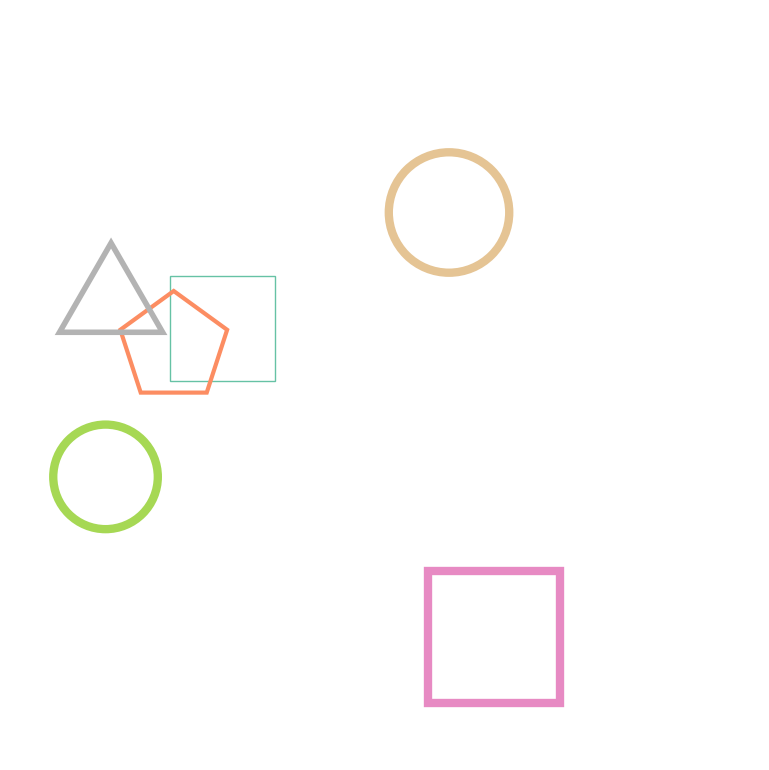[{"shape": "square", "thickness": 0.5, "radius": 0.34, "center": [0.289, 0.574]}, {"shape": "pentagon", "thickness": 1.5, "radius": 0.36, "center": [0.226, 0.549]}, {"shape": "square", "thickness": 3, "radius": 0.43, "center": [0.642, 0.173]}, {"shape": "circle", "thickness": 3, "radius": 0.34, "center": [0.137, 0.381]}, {"shape": "circle", "thickness": 3, "radius": 0.39, "center": [0.583, 0.724]}, {"shape": "triangle", "thickness": 2, "radius": 0.39, "center": [0.144, 0.607]}]